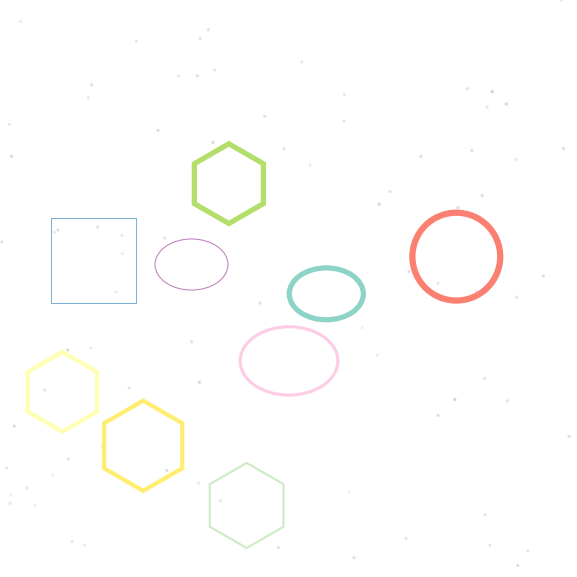[{"shape": "oval", "thickness": 2.5, "radius": 0.32, "center": [0.565, 0.49]}, {"shape": "hexagon", "thickness": 2, "radius": 0.35, "center": [0.108, 0.321]}, {"shape": "circle", "thickness": 3, "radius": 0.38, "center": [0.79, 0.555]}, {"shape": "square", "thickness": 0.5, "radius": 0.37, "center": [0.162, 0.548]}, {"shape": "hexagon", "thickness": 2.5, "radius": 0.35, "center": [0.396, 0.681]}, {"shape": "oval", "thickness": 1.5, "radius": 0.42, "center": [0.5, 0.374]}, {"shape": "oval", "thickness": 0.5, "radius": 0.32, "center": [0.332, 0.541]}, {"shape": "hexagon", "thickness": 1, "radius": 0.37, "center": [0.427, 0.124]}, {"shape": "hexagon", "thickness": 2, "radius": 0.39, "center": [0.248, 0.227]}]